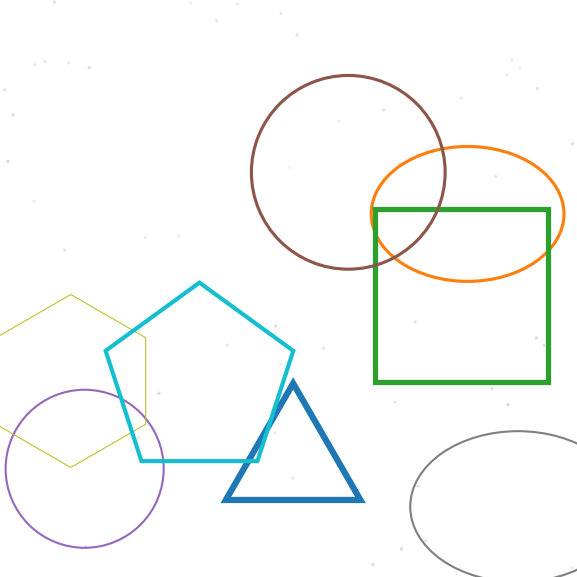[{"shape": "triangle", "thickness": 3, "radius": 0.67, "center": [0.508, 0.201]}, {"shape": "oval", "thickness": 1.5, "radius": 0.83, "center": [0.81, 0.629]}, {"shape": "square", "thickness": 2.5, "radius": 0.75, "center": [0.799, 0.488]}, {"shape": "circle", "thickness": 1, "radius": 0.68, "center": [0.147, 0.187]}, {"shape": "circle", "thickness": 1.5, "radius": 0.84, "center": [0.603, 0.701]}, {"shape": "oval", "thickness": 1, "radius": 0.93, "center": [0.897, 0.122]}, {"shape": "hexagon", "thickness": 0.5, "radius": 0.75, "center": [0.123, 0.339]}, {"shape": "pentagon", "thickness": 2, "radius": 0.85, "center": [0.345, 0.339]}]